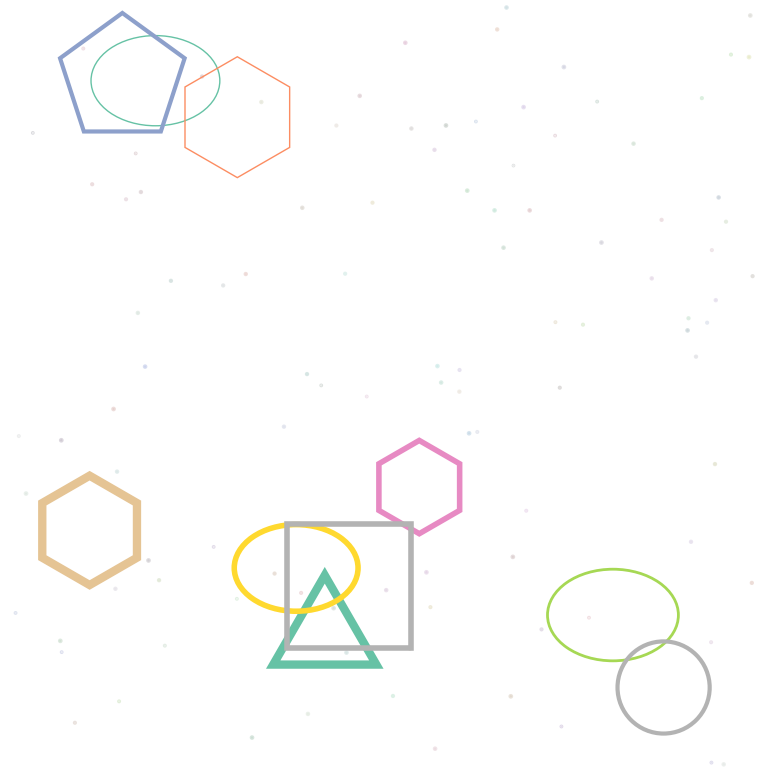[{"shape": "triangle", "thickness": 3, "radius": 0.39, "center": [0.422, 0.176]}, {"shape": "oval", "thickness": 0.5, "radius": 0.42, "center": [0.202, 0.895]}, {"shape": "hexagon", "thickness": 0.5, "radius": 0.39, "center": [0.308, 0.848]}, {"shape": "pentagon", "thickness": 1.5, "radius": 0.43, "center": [0.159, 0.898]}, {"shape": "hexagon", "thickness": 2, "radius": 0.3, "center": [0.545, 0.367]}, {"shape": "oval", "thickness": 1, "radius": 0.42, "center": [0.796, 0.201]}, {"shape": "oval", "thickness": 2, "radius": 0.4, "center": [0.385, 0.262]}, {"shape": "hexagon", "thickness": 3, "radius": 0.36, "center": [0.116, 0.311]}, {"shape": "square", "thickness": 2, "radius": 0.4, "center": [0.453, 0.239]}, {"shape": "circle", "thickness": 1.5, "radius": 0.3, "center": [0.862, 0.107]}]